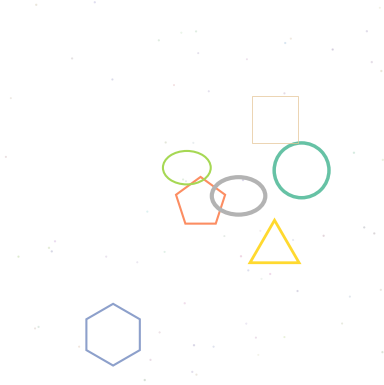[{"shape": "circle", "thickness": 2.5, "radius": 0.36, "center": [0.783, 0.558]}, {"shape": "pentagon", "thickness": 1.5, "radius": 0.34, "center": [0.521, 0.473]}, {"shape": "hexagon", "thickness": 1.5, "radius": 0.4, "center": [0.294, 0.131]}, {"shape": "oval", "thickness": 1.5, "radius": 0.31, "center": [0.485, 0.564]}, {"shape": "triangle", "thickness": 2, "radius": 0.37, "center": [0.713, 0.354]}, {"shape": "square", "thickness": 0.5, "radius": 0.3, "center": [0.714, 0.69]}, {"shape": "oval", "thickness": 3, "radius": 0.35, "center": [0.62, 0.491]}]